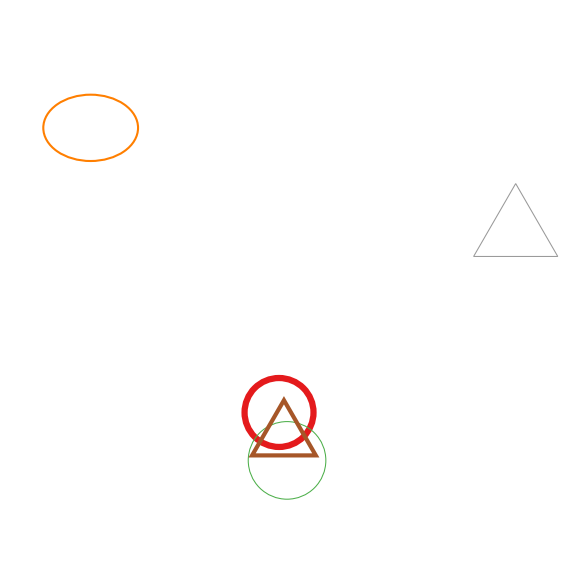[{"shape": "circle", "thickness": 3, "radius": 0.3, "center": [0.483, 0.285]}, {"shape": "circle", "thickness": 0.5, "radius": 0.34, "center": [0.497, 0.202]}, {"shape": "oval", "thickness": 1, "radius": 0.41, "center": [0.157, 0.778]}, {"shape": "triangle", "thickness": 2, "radius": 0.32, "center": [0.492, 0.242]}, {"shape": "triangle", "thickness": 0.5, "radius": 0.42, "center": [0.893, 0.597]}]